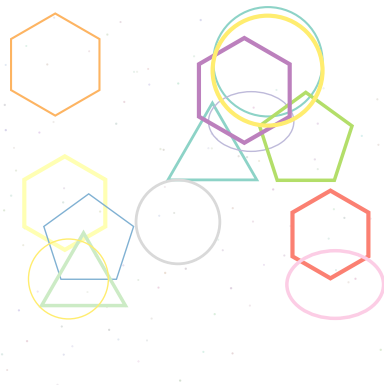[{"shape": "circle", "thickness": 1.5, "radius": 0.71, "center": [0.696, 0.84]}, {"shape": "triangle", "thickness": 2, "radius": 0.67, "center": [0.552, 0.599]}, {"shape": "hexagon", "thickness": 3, "radius": 0.61, "center": [0.168, 0.472]}, {"shape": "oval", "thickness": 1, "radius": 0.55, "center": [0.652, 0.684]}, {"shape": "hexagon", "thickness": 3, "radius": 0.57, "center": [0.858, 0.391]}, {"shape": "pentagon", "thickness": 1, "radius": 0.61, "center": [0.23, 0.374]}, {"shape": "hexagon", "thickness": 1.5, "radius": 0.66, "center": [0.144, 0.832]}, {"shape": "pentagon", "thickness": 2.5, "radius": 0.63, "center": [0.794, 0.634]}, {"shape": "oval", "thickness": 2.5, "radius": 0.63, "center": [0.871, 0.261]}, {"shape": "circle", "thickness": 2, "radius": 0.54, "center": [0.462, 0.424]}, {"shape": "hexagon", "thickness": 3, "radius": 0.68, "center": [0.635, 0.765]}, {"shape": "triangle", "thickness": 2.5, "radius": 0.63, "center": [0.217, 0.269]}, {"shape": "circle", "thickness": 3, "radius": 0.71, "center": [0.695, 0.817]}, {"shape": "circle", "thickness": 1, "radius": 0.52, "center": [0.178, 0.275]}]